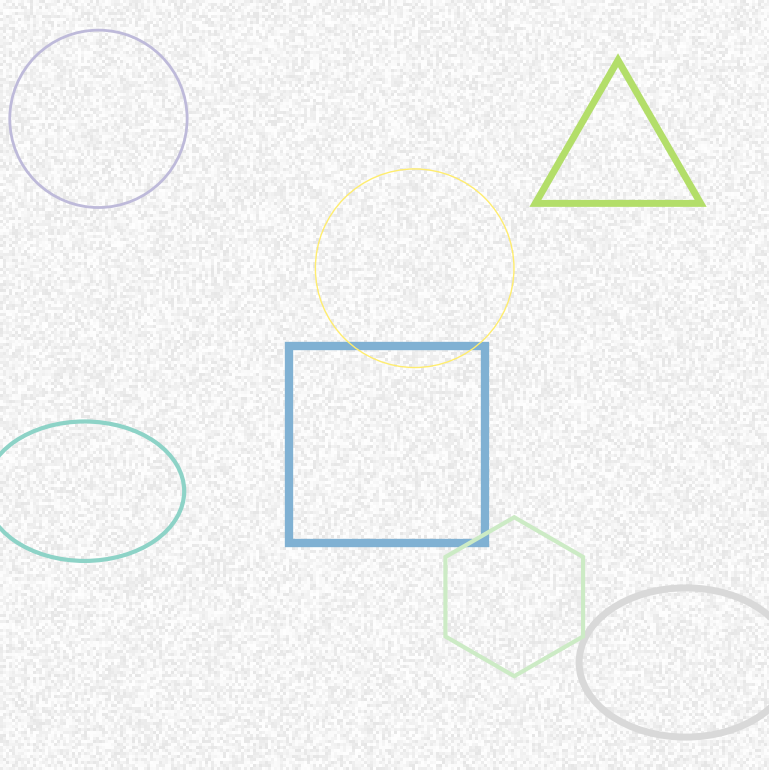[{"shape": "oval", "thickness": 1.5, "radius": 0.65, "center": [0.11, 0.362]}, {"shape": "circle", "thickness": 1, "radius": 0.58, "center": [0.128, 0.846]}, {"shape": "square", "thickness": 3, "radius": 0.64, "center": [0.502, 0.422]}, {"shape": "triangle", "thickness": 2.5, "radius": 0.62, "center": [0.803, 0.798]}, {"shape": "oval", "thickness": 2.5, "radius": 0.69, "center": [0.891, 0.14]}, {"shape": "hexagon", "thickness": 1.5, "radius": 0.52, "center": [0.668, 0.225]}, {"shape": "circle", "thickness": 0.5, "radius": 0.64, "center": [0.539, 0.652]}]